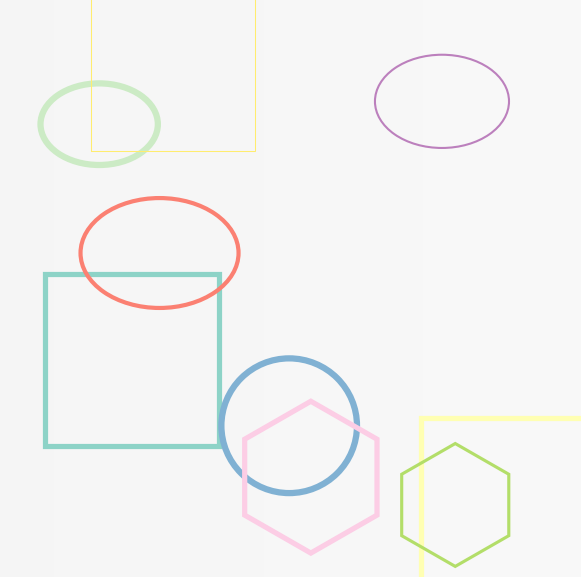[{"shape": "square", "thickness": 2.5, "radius": 0.74, "center": [0.227, 0.375]}, {"shape": "square", "thickness": 2.5, "radius": 0.72, "center": [0.869, 0.131]}, {"shape": "oval", "thickness": 2, "radius": 0.68, "center": [0.274, 0.561]}, {"shape": "circle", "thickness": 3, "radius": 0.58, "center": [0.498, 0.262]}, {"shape": "hexagon", "thickness": 1.5, "radius": 0.53, "center": [0.783, 0.125]}, {"shape": "hexagon", "thickness": 2.5, "radius": 0.66, "center": [0.535, 0.173]}, {"shape": "oval", "thickness": 1, "radius": 0.58, "center": [0.76, 0.824]}, {"shape": "oval", "thickness": 3, "radius": 0.5, "center": [0.171, 0.784]}, {"shape": "square", "thickness": 0.5, "radius": 0.71, "center": [0.298, 0.88]}]